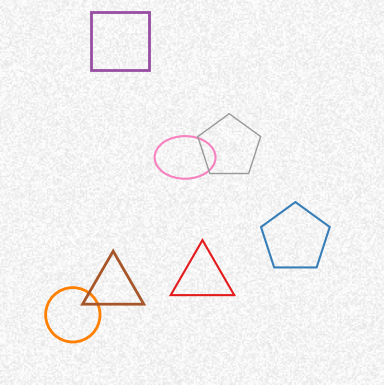[{"shape": "triangle", "thickness": 1.5, "radius": 0.48, "center": [0.526, 0.281]}, {"shape": "pentagon", "thickness": 1.5, "radius": 0.47, "center": [0.767, 0.381]}, {"shape": "square", "thickness": 2, "radius": 0.38, "center": [0.311, 0.892]}, {"shape": "circle", "thickness": 2, "radius": 0.35, "center": [0.189, 0.182]}, {"shape": "triangle", "thickness": 2, "radius": 0.46, "center": [0.294, 0.256]}, {"shape": "oval", "thickness": 1.5, "radius": 0.4, "center": [0.481, 0.591]}, {"shape": "pentagon", "thickness": 1, "radius": 0.43, "center": [0.595, 0.619]}]